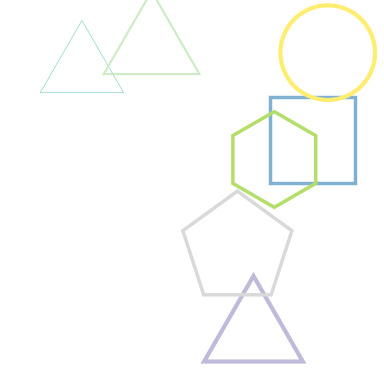[{"shape": "triangle", "thickness": 0.5, "radius": 0.63, "center": [0.213, 0.822]}, {"shape": "triangle", "thickness": 3, "radius": 0.74, "center": [0.658, 0.135]}, {"shape": "square", "thickness": 2.5, "radius": 0.56, "center": [0.812, 0.636]}, {"shape": "hexagon", "thickness": 2.5, "radius": 0.62, "center": [0.712, 0.586]}, {"shape": "pentagon", "thickness": 2.5, "radius": 0.74, "center": [0.617, 0.355]}, {"shape": "triangle", "thickness": 1.5, "radius": 0.72, "center": [0.394, 0.879]}, {"shape": "circle", "thickness": 3, "radius": 0.61, "center": [0.851, 0.863]}]